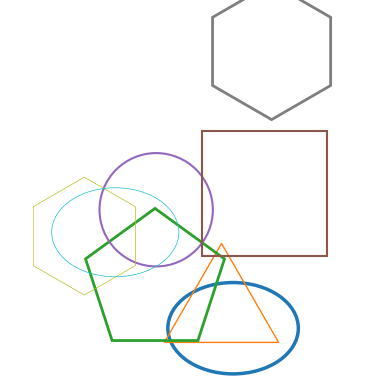[{"shape": "oval", "thickness": 2.5, "radius": 0.85, "center": [0.605, 0.147]}, {"shape": "triangle", "thickness": 1, "radius": 0.86, "center": [0.575, 0.196]}, {"shape": "pentagon", "thickness": 2, "radius": 0.95, "center": [0.403, 0.269]}, {"shape": "circle", "thickness": 1.5, "radius": 0.74, "center": [0.406, 0.455]}, {"shape": "square", "thickness": 1.5, "radius": 0.81, "center": [0.688, 0.498]}, {"shape": "hexagon", "thickness": 2, "radius": 0.89, "center": [0.705, 0.866]}, {"shape": "hexagon", "thickness": 0.5, "radius": 0.77, "center": [0.219, 0.387]}, {"shape": "oval", "thickness": 0.5, "radius": 0.83, "center": [0.299, 0.397]}]